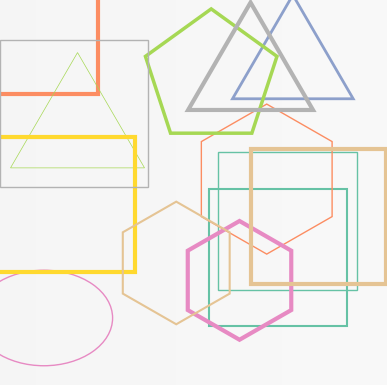[{"shape": "square", "thickness": 1.5, "radius": 0.89, "center": [0.718, 0.33]}, {"shape": "square", "thickness": 1, "radius": 0.9, "center": [0.741, 0.425]}, {"shape": "hexagon", "thickness": 1, "radius": 0.97, "center": [0.688, 0.535]}, {"shape": "square", "thickness": 3, "radius": 0.68, "center": [0.116, 0.891]}, {"shape": "triangle", "thickness": 2, "radius": 0.9, "center": [0.756, 0.833]}, {"shape": "hexagon", "thickness": 3, "radius": 0.77, "center": [0.618, 0.272]}, {"shape": "oval", "thickness": 1, "radius": 0.89, "center": [0.113, 0.174]}, {"shape": "triangle", "thickness": 0.5, "radius": 1.0, "center": [0.2, 0.664]}, {"shape": "pentagon", "thickness": 2.5, "radius": 0.89, "center": [0.545, 0.798]}, {"shape": "square", "thickness": 3, "radius": 0.88, "center": [0.172, 0.468]}, {"shape": "hexagon", "thickness": 1.5, "radius": 0.8, "center": [0.455, 0.317]}, {"shape": "square", "thickness": 3, "radius": 0.87, "center": [0.823, 0.438]}, {"shape": "triangle", "thickness": 3, "radius": 0.93, "center": [0.647, 0.807]}, {"shape": "square", "thickness": 1, "radius": 0.95, "center": [0.191, 0.705]}]